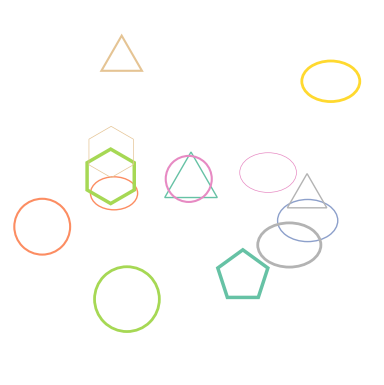[{"shape": "pentagon", "thickness": 2.5, "radius": 0.34, "center": [0.631, 0.283]}, {"shape": "triangle", "thickness": 1, "radius": 0.39, "center": [0.496, 0.526]}, {"shape": "oval", "thickness": 1, "radius": 0.31, "center": [0.296, 0.498]}, {"shape": "circle", "thickness": 1.5, "radius": 0.36, "center": [0.11, 0.411]}, {"shape": "oval", "thickness": 1, "radius": 0.39, "center": [0.799, 0.427]}, {"shape": "oval", "thickness": 0.5, "radius": 0.37, "center": [0.696, 0.552]}, {"shape": "circle", "thickness": 1.5, "radius": 0.3, "center": [0.49, 0.535]}, {"shape": "hexagon", "thickness": 2.5, "radius": 0.35, "center": [0.287, 0.542]}, {"shape": "circle", "thickness": 2, "radius": 0.42, "center": [0.33, 0.223]}, {"shape": "oval", "thickness": 2, "radius": 0.38, "center": [0.859, 0.789]}, {"shape": "triangle", "thickness": 1.5, "radius": 0.3, "center": [0.316, 0.847]}, {"shape": "hexagon", "thickness": 0.5, "radius": 0.33, "center": [0.289, 0.605]}, {"shape": "triangle", "thickness": 1, "radius": 0.3, "center": [0.798, 0.49]}, {"shape": "oval", "thickness": 2, "radius": 0.41, "center": [0.751, 0.364]}]